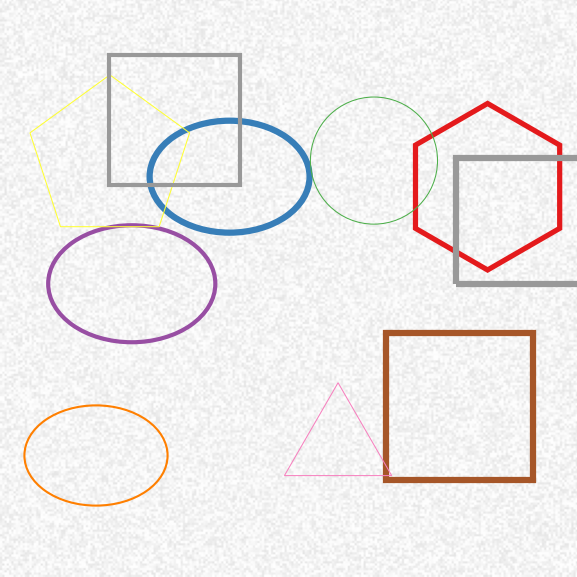[{"shape": "hexagon", "thickness": 2.5, "radius": 0.72, "center": [0.844, 0.676]}, {"shape": "oval", "thickness": 3, "radius": 0.69, "center": [0.398, 0.693]}, {"shape": "circle", "thickness": 0.5, "radius": 0.55, "center": [0.648, 0.721]}, {"shape": "oval", "thickness": 2, "radius": 0.72, "center": [0.228, 0.508]}, {"shape": "oval", "thickness": 1, "radius": 0.62, "center": [0.166, 0.21]}, {"shape": "pentagon", "thickness": 0.5, "radius": 0.73, "center": [0.19, 0.724]}, {"shape": "square", "thickness": 3, "radius": 0.64, "center": [0.796, 0.296]}, {"shape": "triangle", "thickness": 0.5, "radius": 0.54, "center": [0.585, 0.229]}, {"shape": "square", "thickness": 2, "radius": 0.56, "center": [0.302, 0.792]}, {"shape": "square", "thickness": 3, "radius": 0.55, "center": [0.899, 0.616]}]